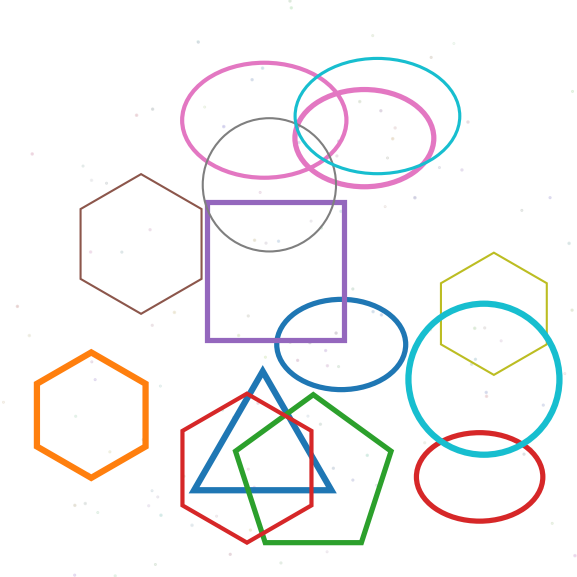[{"shape": "oval", "thickness": 2.5, "radius": 0.56, "center": [0.591, 0.403]}, {"shape": "triangle", "thickness": 3, "radius": 0.69, "center": [0.455, 0.219]}, {"shape": "hexagon", "thickness": 3, "radius": 0.54, "center": [0.158, 0.28]}, {"shape": "pentagon", "thickness": 2.5, "radius": 0.71, "center": [0.543, 0.174]}, {"shape": "hexagon", "thickness": 2, "radius": 0.64, "center": [0.428, 0.189]}, {"shape": "oval", "thickness": 2.5, "radius": 0.55, "center": [0.831, 0.173]}, {"shape": "square", "thickness": 2.5, "radius": 0.6, "center": [0.477, 0.53]}, {"shape": "hexagon", "thickness": 1, "radius": 0.6, "center": [0.244, 0.577]}, {"shape": "oval", "thickness": 2.5, "radius": 0.6, "center": [0.631, 0.76]}, {"shape": "oval", "thickness": 2, "radius": 0.71, "center": [0.458, 0.791]}, {"shape": "circle", "thickness": 1, "radius": 0.58, "center": [0.466, 0.679]}, {"shape": "hexagon", "thickness": 1, "radius": 0.53, "center": [0.855, 0.456]}, {"shape": "oval", "thickness": 1.5, "radius": 0.71, "center": [0.654, 0.798]}, {"shape": "circle", "thickness": 3, "radius": 0.65, "center": [0.838, 0.343]}]